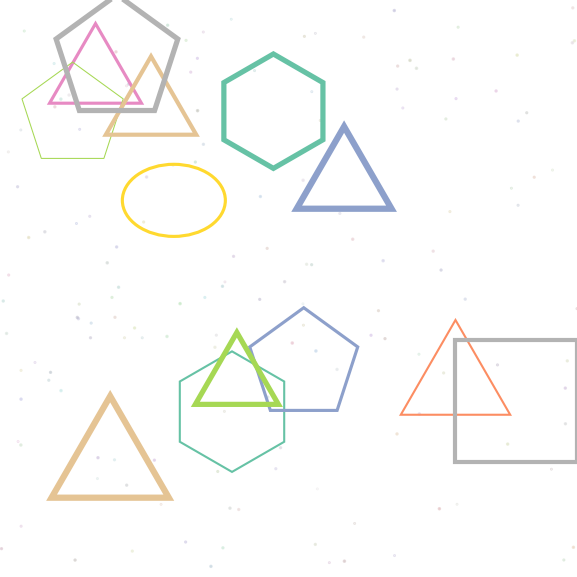[{"shape": "hexagon", "thickness": 1, "radius": 0.52, "center": [0.402, 0.286]}, {"shape": "hexagon", "thickness": 2.5, "radius": 0.5, "center": [0.473, 0.807]}, {"shape": "triangle", "thickness": 1, "radius": 0.55, "center": [0.789, 0.336]}, {"shape": "triangle", "thickness": 3, "radius": 0.47, "center": [0.596, 0.685]}, {"shape": "pentagon", "thickness": 1.5, "radius": 0.49, "center": [0.526, 0.368]}, {"shape": "triangle", "thickness": 1.5, "radius": 0.46, "center": [0.165, 0.866]}, {"shape": "pentagon", "thickness": 0.5, "radius": 0.46, "center": [0.126, 0.799]}, {"shape": "triangle", "thickness": 2.5, "radius": 0.42, "center": [0.41, 0.34]}, {"shape": "oval", "thickness": 1.5, "radius": 0.45, "center": [0.301, 0.652]}, {"shape": "triangle", "thickness": 2, "radius": 0.45, "center": [0.262, 0.811]}, {"shape": "triangle", "thickness": 3, "radius": 0.59, "center": [0.191, 0.196]}, {"shape": "pentagon", "thickness": 2.5, "radius": 0.55, "center": [0.203, 0.897]}, {"shape": "square", "thickness": 2, "radius": 0.53, "center": [0.894, 0.305]}]